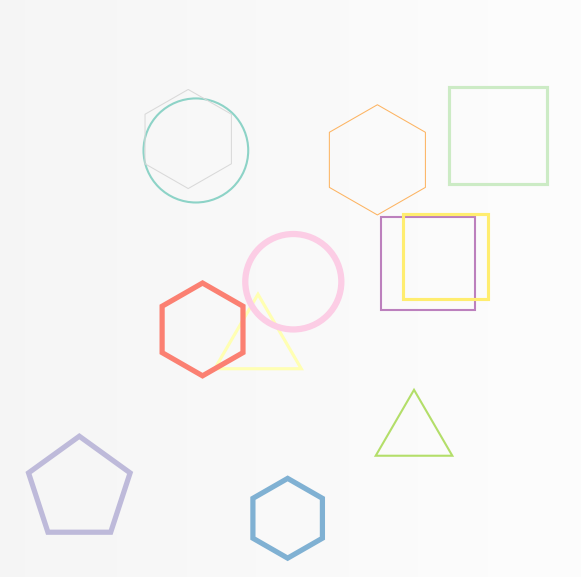[{"shape": "circle", "thickness": 1, "radius": 0.45, "center": [0.337, 0.739]}, {"shape": "triangle", "thickness": 1.5, "radius": 0.43, "center": [0.444, 0.404]}, {"shape": "pentagon", "thickness": 2.5, "radius": 0.46, "center": [0.136, 0.152]}, {"shape": "hexagon", "thickness": 2.5, "radius": 0.4, "center": [0.348, 0.429]}, {"shape": "hexagon", "thickness": 2.5, "radius": 0.35, "center": [0.495, 0.102]}, {"shape": "hexagon", "thickness": 0.5, "radius": 0.48, "center": [0.649, 0.722]}, {"shape": "triangle", "thickness": 1, "radius": 0.38, "center": [0.712, 0.248]}, {"shape": "circle", "thickness": 3, "radius": 0.41, "center": [0.505, 0.511]}, {"shape": "hexagon", "thickness": 0.5, "radius": 0.43, "center": [0.324, 0.758]}, {"shape": "square", "thickness": 1, "radius": 0.4, "center": [0.736, 0.543]}, {"shape": "square", "thickness": 1.5, "radius": 0.42, "center": [0.857, 0.765]}, {"shape": "square", "thickness": 1.5, "radius": 0.37, "center": [0.766, 0.555]}]